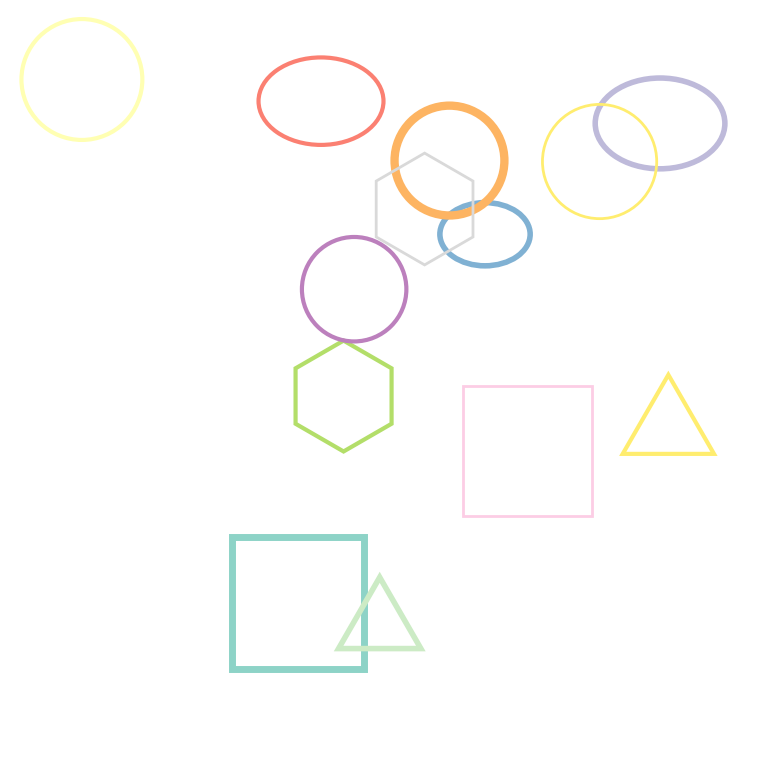[{"shape": "square", "thickness": 2.5, "radius": 0.43, "center": [0.387, 0.217]}, {"shape": "circle", "thickness": 1.5, "radius": 0.39, "center": [0.106, 0.897]}, {"shape": "oval", "thickness": 2, "radius": 0.42, "center": [0.857, 0.84]}, {"shape": "oval", "thickness": 1.5, "radius": 0.41, "center": [0.417, 0.869]}, {"shape": "oval", "thickness": 2, "radius": 0.29, "center": [0.63, 0.696]}, {"shape": "circle", "thickness": 3, "radius": 0.36, "center": [0.584, 0.791]}, {"shape": "hexagon", "thickness": 1.5, "radius": 0.36, "center": [0.446, 0.486]}, {"shape": "square", "thickness": 1, "radius": 0.42, "center": [0.685, 0.414]}, {"shape": "hexagon", "thickness": 1, "radius": 0.36, "center": [0.551, 0.729]}, {"shape": "circle", "thickness": 1.5, "radius": 0.34, "center": [0.46, 0.624]}, {"shape": "triangle", "thickness": 2, "radius": 0.31, "center": [0.493, 0.189]}, {"shape": "triangle", "thickness": 1.5, "radius": 0.34, "center": [0.868, 0.445]}, {"shape": "circle", "thickness": 1, "radius": 0.37, "center": [0.779, 0.79]}]